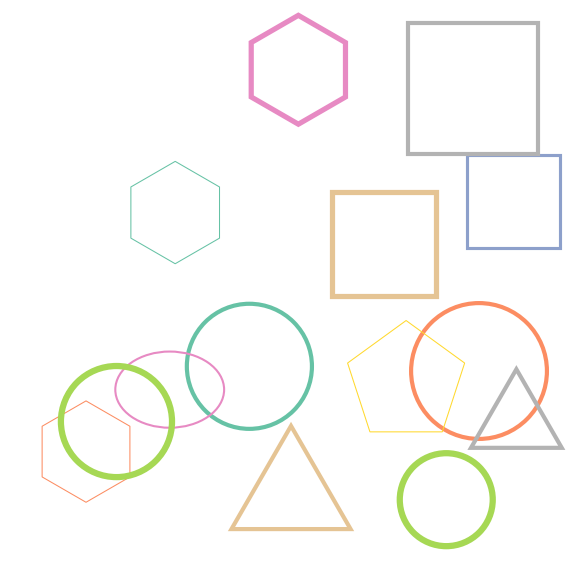[{"shape": "circle", "thickness": 2, "radius": 0.54, "center": [0.432, 0.365]}, {"shape": "hexagon", "thickness": 0.5, "radius": 0.44, "center": [0.303, 0.631]}, {"shape": "circle", "thickness": 2, "radius": 0.59, "center": [0.829, 0.357]}, {"shape": "hexagon", "thickness": 0.5, "radius": 0.44, "center": [0.149, 0.217]}, {"shape": "square", "thickness": 1.5, "radius": 0.4, "center": [0.889, 0.651]}, {"shape": "hexagon", "thickness": 2.5, "radius": 0.47, "center": [0.517, 0.878]}, {"shape": "oval", "thickness": 1, "radius": 0.47, "center": [0.294, 0.324]}, {"shape": "circle", "thickness": 3, "radius": 0.48, "center": [0.202, 0.269]}, {"shape": "circle", "thickness": 3, "radius": 0.4, "center": [0.773, 0.134]}, {"shape": "pentagon", "thickness": 0.5, "radius": 0.53, "center": [0.703, 0.338]}, {"shape": "square", "thickness": 2.5, "radius": 0.45, "center": [0.665, 0.577]}, {"shape": "triangle", "thickness": 2, "radius": 0.6, "center": [0.504, 0.143]}, {"shape": "triangle", "thickness": 2, "radius": 0.45, "center": [0.894, 0.269]}, {"shape": "square", "thickness": 2, "radius": 0.56, "center": [0.819, 0.846]}]